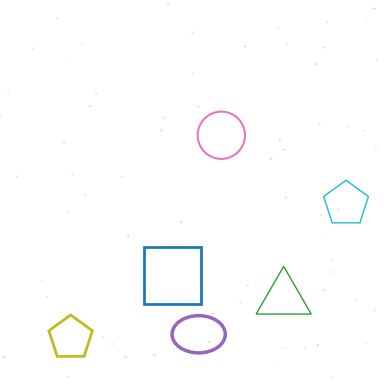[{"shape": "square", "thickness": 2, "radius": 0.37, "center": [0.447, 0.285]}, {"shape": "triangle", "thickness": 1, "radius": 0.41, "center": [0.737, 0.226]}, {"shape": "oval", "thickness": 2.5, "radius": 0.35, "center": [0.516, 0.132]}, {"shape": "circle", "thickness": 1.5, "radius": 0.31, "center": [0.575, 0.649]}, {"shape": "pentagon", "thickness": 2, "radius": 0.3, "center": [0.183, 0.123]}, {"shape": "pentagon", "thickness": 1, "radius": 0.31, "center": [0.899, 0.471]}]